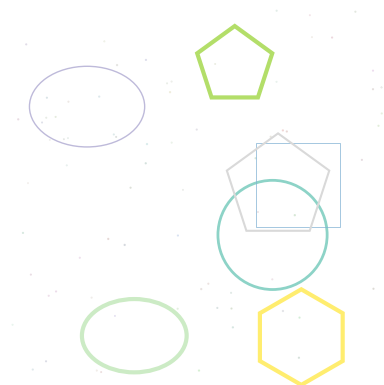[{"shape": "circle", "thickness": 2, "radius": 0.71, "center": [0.708, 0.39]}, {"shape": "oval", "thickness": 1, "radius": 0.75, "center": [0.226, 0.723]}, {"shape": "square", "thickness": 0.5, "radius": 0.54, "center": [0.774, 0.519]}, {"shape": "pentagon", "thickness": 3, "radius": 0.51, "center": [0.61, 0.83]}, {"shape": "pentagon", "thickness": 1.5, "radius": 0.7, "center": [0.722, 0.514]}, {"shape": "oval", "thickness": 3, "radius": 0.68, "center": [0.349, 0.128]}, {"shape": "hexagon", "thickness": 3, "radius": 0.62, "center": [0.783, 0.124]}]